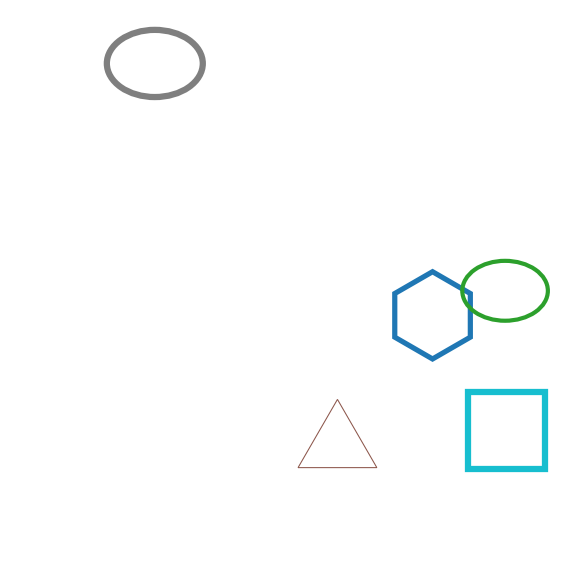[{"shape": "hexagon", "thickness": 2.5, "radius": 0.38, "center": [0.749, 0.453]}, {"shape": "oval", "thickness": 2, "radius": 0.37, "center": [0.875, 0.496]}, {"shape": "triangle", "thickness": 0.5, "radius": 0.39, "center": [0.584, 0.229]}, {"shape": "oval", "thickness": 3, "radius": 0.42, "center": [0.268, 0.889]}, {"shape": "square", "thickness": 3, "radius": 0.34, "center": [0.877, 0.254]}]